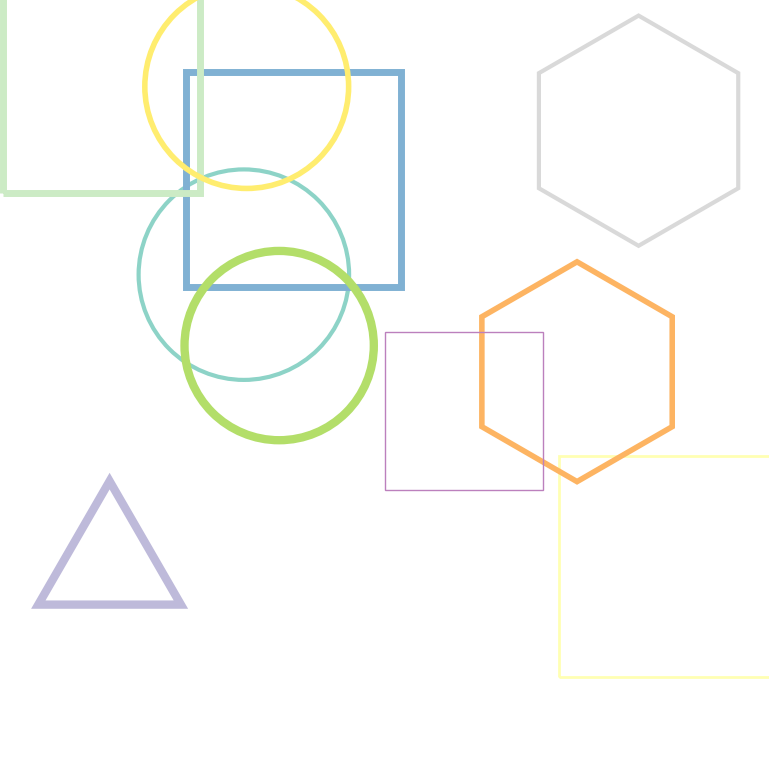[{"shape": "circle", "thickness": 1.5, "radius": 0.68, "center": [0.317, 0.643]}, {"shape": "square", "thickness": 1, "radius": 0.72, "center": [0.87, 0.264]}, {"shape": "triangle", "thickness": 3, "radius": 0.53, "center": [0.142, 0.268]}, {"shape": "square", "thickness": 2.5, "radius": 0.7, "center": [0.381, 0.767]}, {"shape": "hexagon", "thickness": 2, "radius": 0.71, "center": [0.749, 0.517]}, {"shape": "circle", "thickness": 3, "radius": 0.61, "center": [0.363, 0.551]}, {"shape": "hexagon", "thickness": 1.5, "radius": 0.75, "center": [0.829, 0.83]}, {"shape": "square", "thickness": 0.5, "radius": 0.51, "center": [0.602, 0.466]}, {"shape": "square", "thickness": 2.5, "radius": 0.64, "center": [0.132, 0.878]}, {"shape": "circle", "thickness": 2, "radius": 0.66, "center": [0.32, 0.888]}]